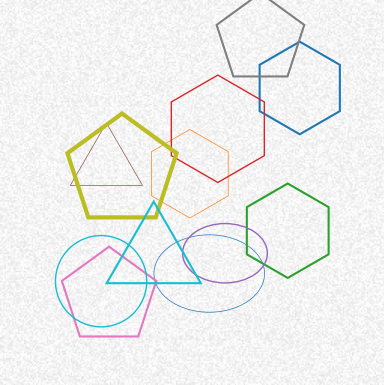[{"shape": "oval", "thickness": 0.5, "radius": 0.72, "center": [0.544, 0.29]}, {"shape": "hexagon", "thickness": 1.5, "radius": 0.6, "center": [0.779, 0.771]}, {"shape": "hexagon", "thickness": 0.5, "radius": 0.57, "center": [0.493, 0.549]}, {"shape": "hexagon", "thickness": 1.5, "radius": 0.61, "center": [0.747, 0.401]}, {"shape": "hexagon", "thickness": 1, "radius": 0.7, "center": [0.566, 0.665]}, {"shape": "oval", "thickness": 1, "radius": 0.55, "center": [0.584, 0.342]}, {"shape": "triangle", "thickness": 0.5, "radius": 0.54, "center": [0.276, 0.572]}, {"shape": "pentagon", "thickness": 1.5, "radius": 0.64, "center": [0.283, 0.23]}, {"shape": "pentagon", "thickness": 1.5, "radius": 0.6, "center": [0.676, 0.898]}, {"shape": "pentagon", "thickness": 3, "radius": 0.75, "center": [0.317, 0.556]}, {"shape": "triangle", "thickness": 1.5, "radius": 0.71, "center": [0.399, 0.335]}, {"shape": "circle", "thickness": 1, "radius": 0.59, "center": [0.263, 0.27]}]